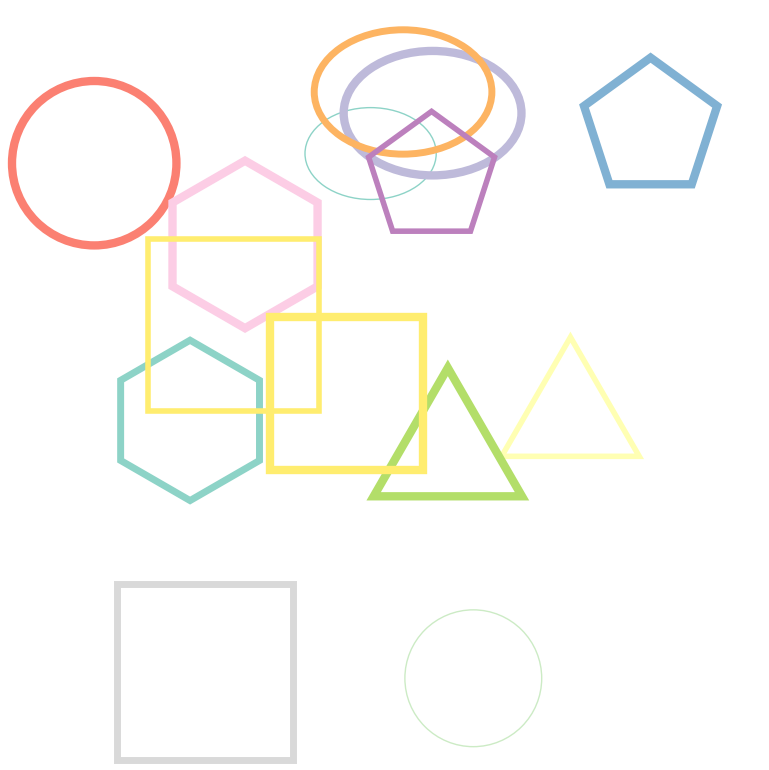[{"shape": "hexagon", "thickness": 2.5, "radius": 0.52, "center": [0.247, 0.454]}, {"shape": "oval", "thickness": 0.5, "radius": 0.43, "center": [0.481, 0.801]}, {"shape": "triangle", "thickness": 2, "radius": 0.52, "center": [0.741, 0.459]}, {"shape": "oval", "thickness": 3, "radius": 0.58, "center": [0.562, 0.853]}, {"shape": "circle", "thickness": 3, "radius": 0.53, "center": [0.122, 0.788]}, {"shape": "pentagon", "thickness": 3, "radius": 0.45, "center": [0.845, 0.834]}, {"shape": "oval", "thickness": 2.5, "radius": 0.58, "center": [0.523, 0.881]}, {"shape": "triangle", "thickness": 3, "radius": 0.56, "center": [0.582, 0.411]}, {"shape": "hexagon", "thickness": 3, "radius": 0.54, "center": [0.318, 0.683]}, {"shape": "square", "thickness": 2.5, "radius": 0.57, "center": [0.266, 0.128]}, {"shape": "pentagon", "thickness": 2, "radius": 0.43, "center": [0.56, 0.769]}, {"shape": "circle", "thickness": 0.5, "radius": 0.44, "center": [0.615, 0.119]}, {"shape": "square", "thickness": 2, "radius": 0.56, "center": [0.303, 0.578]}, {"shape": "square", "thickness": 3, "radius": 0.5, "center": [0.45, 0.489]}]